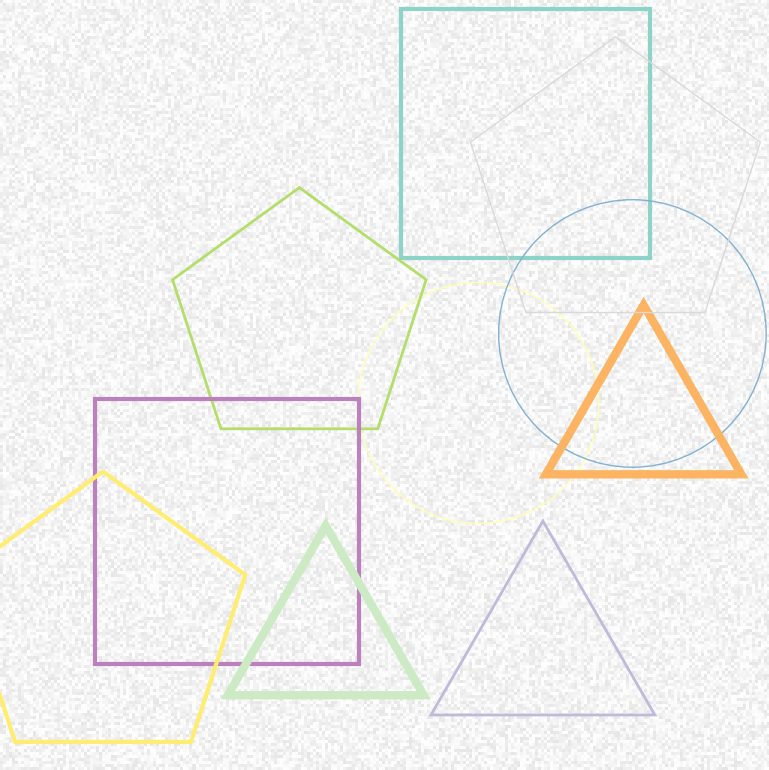[{"shape": "square", "thickness": 1.5, "radius": 0.81, "center": [0.682, 0.826]}, {"shape": "circle", "thickness": 0.5, "radius": 0.78, "center": [0.621, 0.477]}, {"shape": "triangle", "thickness": 1, "radius": 0.84, "center": [0.705, 0.155]}, {"shape": "circle", "thickness": 0.5, "radius": 0.87, "center": [0.821, 0.567]}, {"shape": "triangle", "thickness": 3, "radius": 0.73, "center": [0.836, 0.457]}, {"shape": "pentagon", "thickness": 1, "radius": 0.87, "center": [0.389, 0.583]}, {"shape": "pentagon", "thickness": 0.5, "radius": 0.99, "center": [0.799, 0.754]}, {"shape": "square", "thickness": 1.5, "radius": 0.86, "center": [0.295, 0.31]}, {"shape": "triangle", "thickness": 3, "radius": 0.73, "center": [0.423, 0.171]}, {"shape": "pentagon", "thickness": 1.5, "radius": 0.97, "center": [0.134, 0.194]}]